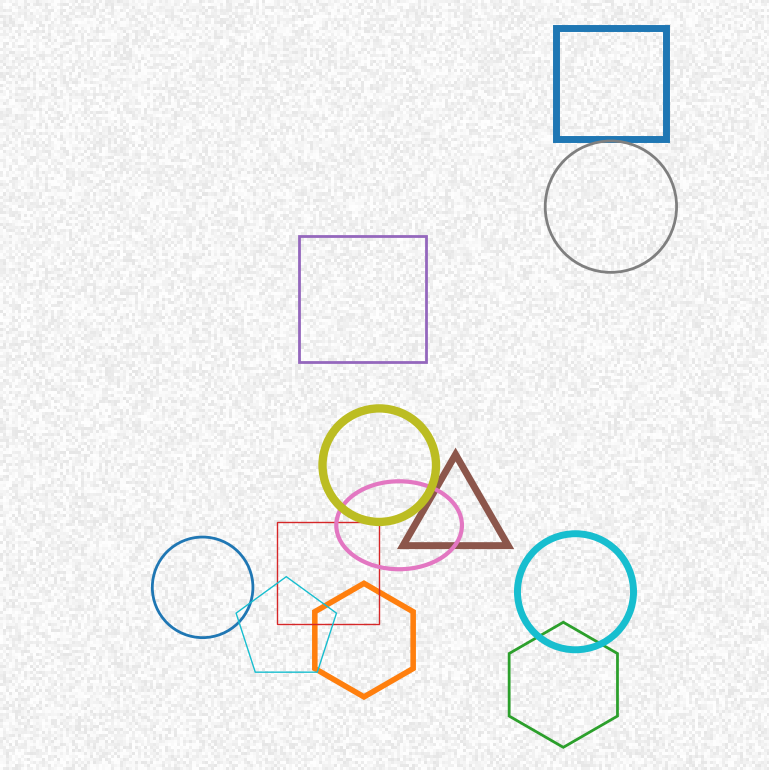[{"shape": "circle", "thickness": 1, "radius": 0.33, "center": [0.263, 0.237]}, {"shape": "square", "thickness": 2.5, "radius": 0.36, "center": [0.794, 0.892]}, {"shape": "hexagon", "thickness": 2, "radius": 0.37, "center": [0.473, 0.169]}, {"shape": "hexagon", "thickness": 1, "radius": 0.41, "center": [0.732, 0.111]}, {"shape": "square", "thickness": 0.5, "radius": 0.33, "center": [0.426, 0.256]}, {"shape": "square", "thickness": 1, "radius": 0.41, "center": [0.471, 0.612]}, {"shape": "triangle", "thickness": 2.5, "radius": 0.39, "center": [0.592, 0.331]}, {"shape": "oval", "thickness": 1.5, "radius": 0.41, "center": [0.518, 0.318]}, {"shape": "circle", "thickness": 1, "radius": 0.43, "center": [0.793, 0.732]}, {"shape": "circle", "thickness": 3, "radius": 0.37, "center": [0.493, 0.396]}, {"shape": "pentagon", "thickness": 0.5, "radius": 0.34, "center": [0.372, 0.183]}, {"shape": "circle", "thickness": 2.5, "radius": 0.38, "center": [0.747, 0.231]}]